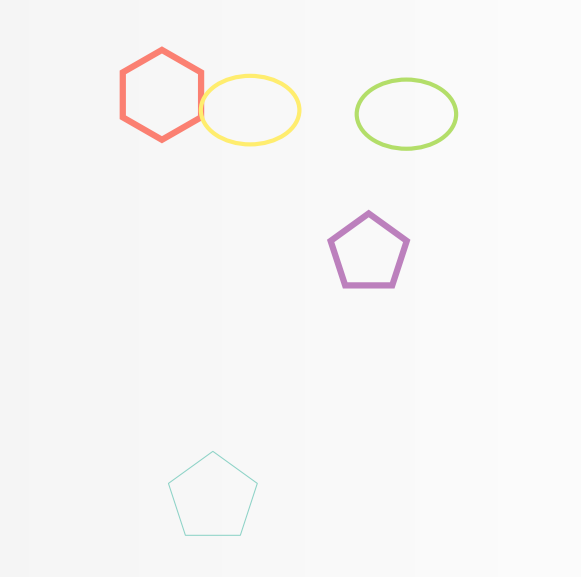[{"shape": "pentagon", "thickness": 0.5, "radius": 0.4, "center": [0.366, 0.137]}, {"shape": "hexagon", "thickness": 3, "radius": 0.39, "center": [0.279, 0.835]}, {"shape": "oval", "thickness": 2, "radius": 0.43, "center": [0.699, 0.801]}, {"shape": "pentagon", "thickness": 3, "radius": 0.34, "center": [0.634, 0.561]}, {"shape": "oval", "thickness": 2, "radius": 0.42, "center": [0.43, 0.808]}]